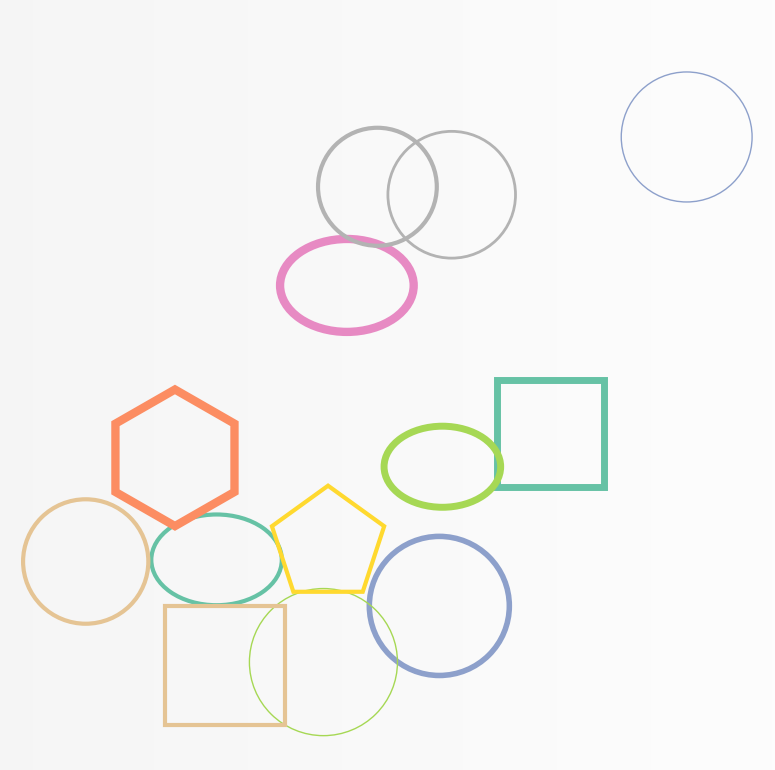[{"shape": "square", "thickness": 2.5, "radius": 0.34, "center": [0.71, 0.437]}, {"shape": "oval", "thickness": 1.5, "radius": 0.42, "center": [0.279, 0.273]}, {"shape": "hexagon", "thickness": 3, "radius": 0.44, "center": [0.226, 0.405]}, {"shape": "circle", "thickness": 2, "radius": 0.45, "center": [0.567, 0.213]}, {"shape": "circle", "thickness": 0.5, "radius": 0.42, "center": [0.886, 0.822]}, {"shape": "oval", "thickness": 3, "radius": 0.43, "center": [0.448, 0.629]}, {"shape": "circle", "thickness": 0.5, "radius": 0.48, "center": [0.417, 0.14]}, {"shape": "oval", "thickness": 2.5, "radius": 0.38, "center": [0.571, 0.394]}, {"shape": "pentagon", "thickness": 1.5, "radius": 0.38, "center": [0.423, 0.293]}, {"shape": "circle", "thickness": 1.5, "radius": 0.4, "center": [0.111, 0.271]}, {"shape": "square", "thickness": 1.5, "radius": 0.39, "center": [0.29, 0.135]}, {"shape": "circle", "thickness": 1, "radius": 0.41, "center": [0.583, 0.747]}, {"shape": "circle", "thickness": 1.5, "radius": 0.38, "center": [0.487, 0.757]}]